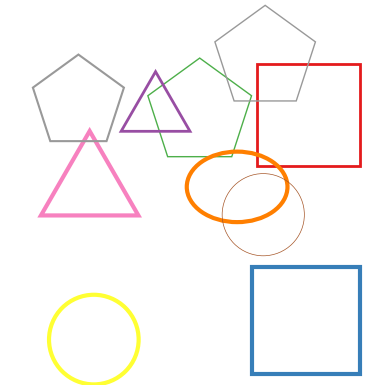[{"shape": "square", "thickness": 2, "radius": 0.67, "center": [0.801, 0.701]}, {"shape": "square", "thickness": 3, "radius": 0.7, "center": [0.795, 0.167]}, {"shape": "pentagon", "thickness": 1, "radius": 0.71, "center": [0.519, 0.708]}, {"shape": "triangle", "thickness": 2, "radius": 0.52, "center": [0.404, 0.711]}, {"shape": "oval", "thickness": 3, "radius": 0.65, "center": [0.616, 0.515]}, {"shape": "circle", "thickness": 3, "radius": 0.58, "center": [0.244, 0.118]}, {"shape": "circle", "thickness": 0.5, "radius": 0.53, "center": [0.684, 0.442]}, {"shape": "triangle", "thickness": 3, "radius": 0.73, "center": [0.233, 0.513]}, {"shape": "pentagon", "thickness": 1.5, "radius": 0.62, "center": [0.204, 0.734]}, {"shape": "pentagon", "thickness": 1, "radius": 0.69, "center": [0.689, 0.849]}]